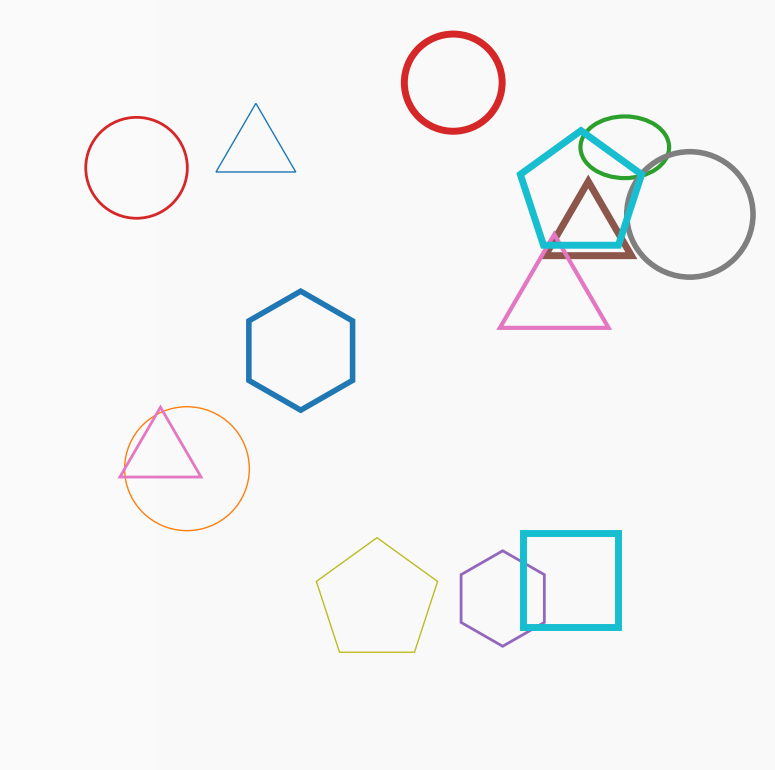[{"shape": "hexagon", "thickness": 2, "radius": 0.39, "center": [0.388, 0.545]}, {"shape": "triangle", "thickness": 0.5, "radius": 0.3, "center": [0.33, 0.806]}, {"shape": "circle", "thickness": 0.5, "radius": 0.4, "center": [0.241, 0.391]}, {"shape": "oval", "thickness": 1.5, "radius": 0.29, "center": [0.806, 0.809]}, {"shape": "circle", "thickness": 2.5, "radius": 0.32, "center": [0.585, 0.893]}, {"shape": "circle", "thickness": 1, "radius": 0.33, "center": [0.176, 0.782]}, {"shape": "hexagon", "thickness": 1, "radius": 0.31, "center": [0.649, 0.223]}, {"shape": "triangle", "thickness": 2.5, "radius": 0.32, "center": [0.759, 0.7]}, {"shape": "triangle", "thickness": 1, "radius": 0.3, "center": [0.207, 0.411]}, {"shape": "triangle", "thickness": 1.5, "radius": 0.4, "center": [0.715, 0.615]}, {"shape": "circle", "thickness": 2, "radius": 0.41, "center": [0.89, 0.722]}, {"shape": "pentagon", "thickness": 0.5, "radius": 0.41, "center": [0.486, 0.219]}, {"shape": "pentagon", "thickness": 2.5, "radius": 0.41, "center": [0.75, 0.748]}, {"shape": "square", "thickness": 2.5, "radius": 0.31, "center": [0.736, 0.247]}]